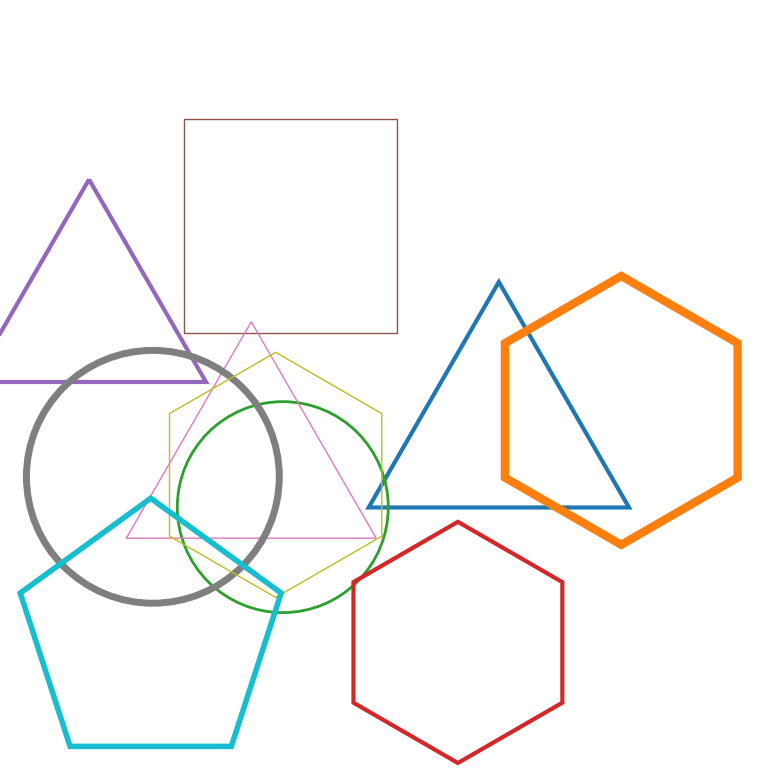[{"shape": "triangle", "thickness": 1.5, "radius": 0.98, "center": [0.648, 0.439]}, {"shape": "hexagon", "thickness": 3, "radius": 0.87, "center": [0.807, 0.467]}, {"shape": "circle", "thickness": 1, "radius": 0.68, "center": [0.367, 0.341]}, {"shape": "hexagon", "thickness": 1.5, "radius": 0.78, "center": [0.595, 0.166]}, {"shape": "triangle", "thickness": 1.5, "radius": 0.88, "center": [0.116, 0.592]}, {"shape": "square", "thickness": 0.5, "radius": 0.69, "center": [0.377, 0.706]}, {"shape": "triangle", "thickness": 0.5, "radius": 0.94, "center": [0.326, 0.395]}, {"shape": "circle", "thickness": 2.5, "radius": 0.82, "center": [0.199, 0.381]}, {"shape": "hexagon", "thickness": 0.5, "radius": 0.8, "center": [0.358, 0.383]}, {"shape": "pentagon", "thickness": 2, "radius": 0.89, "center": [0.196, 0.175]}]